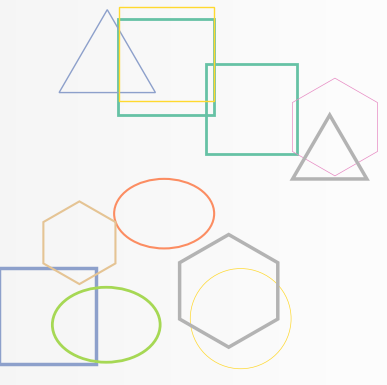[{"shape": "square", "thickness": 2, "radius": 0.62, "center": [0.428, 0.826]}, {"shape": "square", "thickness": 2, "radius": 0.58, "center": [0.65, 0.716]}, {"shape": "oval", "thickness": 1.5, "radius": 0.65, "center": [0.424, 0.445]}, {"shape": "triangle", "thickness": 1, "radius": 0.72, "center": [0.277, 0.831]}, {"shape": "square", "thickness": 2.5, "radius": 0.63, "center": [0.123, 0.179]}, {"shape": "hexagon", "thickness": 0.5, "radius": 0.63, "center": [0.864, 0.67]}, {"shape": "oval", "thickness": 2, "radius": 0.7, "center": [0.274, 0.156]}, {"shape": "circle", "thickness": 0.5, "radius": 0.65, "center": [0.621, 0.172]}, {"shape": "square", "thickness": 1, "radius": 0.61, "center": [0.431, 0.859]}, {"shape": "hexagon", "thickness": 1.5, "radius": 0.54, "center": [0.205, 0.37]}, {"shape": "triangle", "thickness": 2.5, "radius": 0.55, "center": [0.851, 0.59]}, {"shape": "hexagon", "thickness": 2.5, "radius": 0.73, "center": [0.59, 0.245]}]